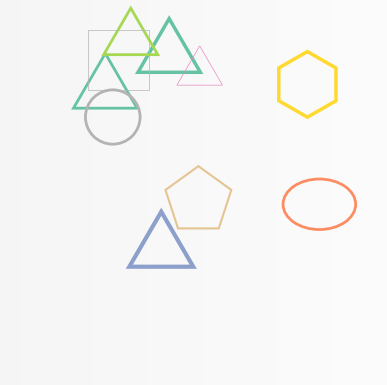[{"shape": "triangle", "thickness": 2.5, "radius": 0.46, "center": [0.437, 0.859]}, {"shape": "triangle", "thickness": 2, "radius": 0.47, "center": [0.272, 0.766]}, {"shape": "oval", "thickness": 2, "radius": 0.47, "center": [0.824, 0.469]}, {"shape": "triangle", "thickness": 3, "radius": 0.48, "center": [0.416, 0.355]}, {"shape": "triangle", "thickness": 0.5, "radius": 0.34, "center": [0.515, 0.813]}, {"shape": "triangle", "thickness": 2, "radius": 0.4, "center": [0.337, 0.898]}, {"shape": "hexagon", "thickness": 2.5, "radius": 0.43, "center": [0.793, 0.781]}, {"shape": "pentagon", "thickness": 1.5, "radius": 0.45, "center": [0.512, 0.479]}, {"shape": "square", "thickness": 0.5, "radius": 0.39, "center": [0.306, 0.845]}, {"shape": "circle", "thickness": 2, "radius": 0.35, "center": [0.291, 0.696]}]